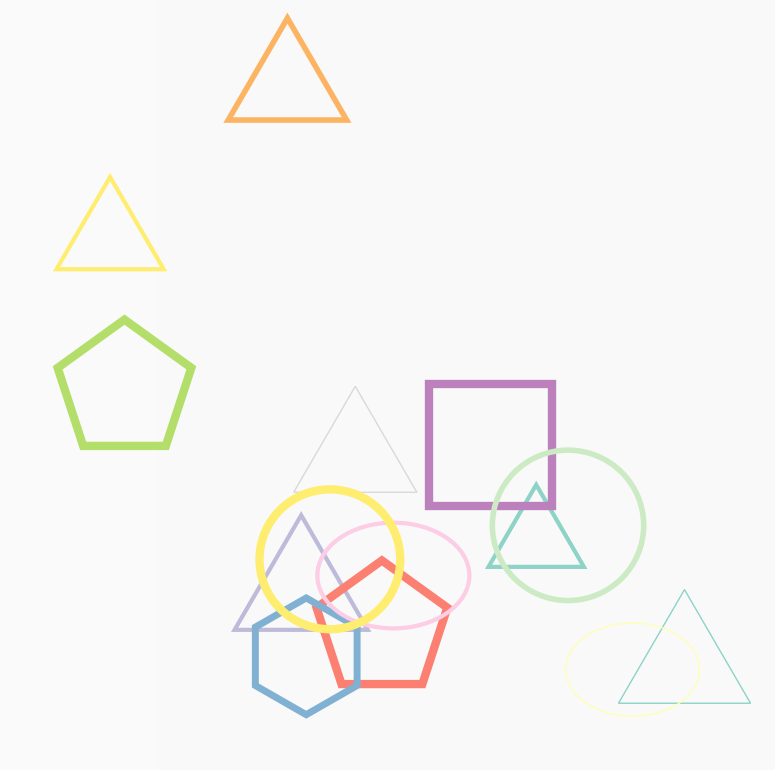[{"shape": "triangle", "thickness": 1.5, "radius": 0.36, "center": [0.692, 0.299]}, {"shape": "triangle", "thickness": 0.5, "radius": 0.49, "center": [0.883, 0.136]}, {"shape": "oval", "thickness": 0.5, "radius": 0.43, "center": [0.816, 0.13]}, {"shape": "triangle", "thickness": 1.5, "radius": 0.5, "center": [0.389, 0.232]}, {"shape": "pentagon", "thickness": 3, "radius": 0.44, "center": [0.493, 0.183]}, {"shape": "hexagon", "thickness": 2.5, "radius": 0.38, "center": [0.395, 0.148]}, {"shape": "triangle", "thickness": 2, "radius": 0.44, "center": [0.371, 0.888]}, {"shape": "pentagon", "thickness": 3, "radius": 0.45, "center": [0.161, 0.494]}, {"shape": "oval", "thickness": 1.5, "radius": 0.49, "center": [0.508, 0.253]}, {"shape": "triangle", "thickness": 0.5, "radius": 0.46, "center": [0.458, 0.407]}, {"shape": "square", "thickness": 3, "radius": 0.4, "center": [0.633, 0.423]}, {"shape": "circle", "thickness": 2, "radius": 0.49, "center": [0.733, 0.318]}, {"shape": "circle", "thickness": 3, "radius": 0.45, "center": [0.426, 0.274]}, {"shape": "triangle", "thickness": 1.5, "radius": 0.4, "center": [0.142, 0.69]}]